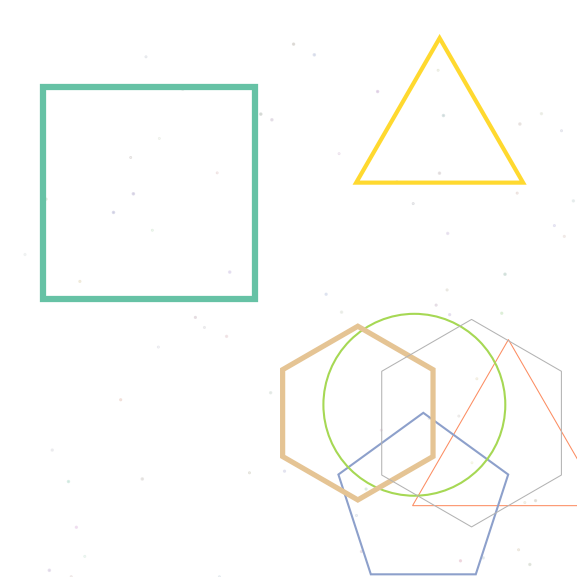[{"shape": "square", "thickness": 3, "radius": 0.92, "center": [0.258, 0.665]}, {"shape": "triangle", "thickness": 0.5, "radius": 0.96, "center": [0.88, 0.219]}, {"shape": "pentagon", "thickness": 1, "radius": 0.77, "center": [0.733, 0.13]}, {"shape": "circle", "thickness": 1, "radius": 0.79, "center": [0.717, 0.298]}, {"shape": "triangle", "thickness": 2, "radius": 0.83, "center": [0.761, 0.766]}, {"shape": "hexagon", "thickness": 2.5, "radius": 0.75, "center": [0.62, 0.284]}, {"shape": "hexagon", "thickness": 0.5, "radius": 0.9, "center": [0.817, 0.266]}]